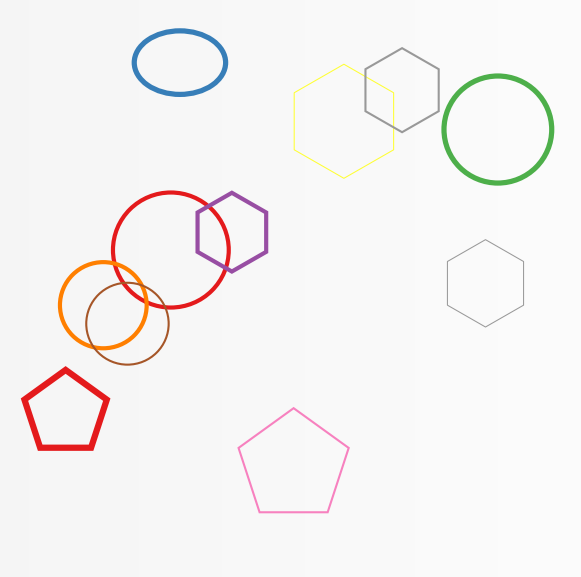[{"shape": "circle", "thickness": 2, "radius": 0.5, "center": [0.294, 0.566]}, {"shape": "pentagon", "thickness": 3, "radius": 0.37, "center": [0.113, 0.284]}, {"shape": "oval", "thickness": 2.5, "radius": 0.39, "center": [0.31, 0.891]}, {"shape": "circle", "thickness": 2.5, "radius": 0.46, "center": [0.857, 0.775]}, {"shape": "hexagon", "thickness": 2, "radius": 0.34, "center": [0.399, 0.597]}, {"shape": "circle", "thickness": 2, "radius": 0.37, "center": [0.178, 0.471]}, {"shape": "hexagon", "thickness": 0.5, "radius": 0.49, "center": [0.592, 0.789]}, {"shape": "circle", "thickness": 1, "radius": 0.35, "center": [0.219, 0.439]}, {"shape": "pentagon", "thickness": 1, "radius": 0.5, "center": [0.505, 0.193]}, {"shape": "hexagon", "thickness": 1, "radius": 0.36, "center": [0.692, 0.843]}, {"shape": "hexagon", "thickness": 0.5, "radius": 0.38, "center": [0.835, 0.509]}]